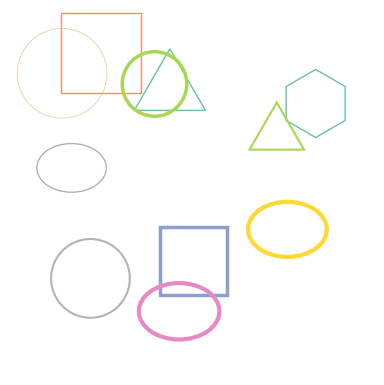[{"shape": "triangle", "thickness": 1, "radius": 0.53, "center": [0.441, 0.767]}, {"shape": "hexagon", "thickness": 1, "radius": 0.44, "center": [0.82, 0.731]}, {"shape": "square", "thickness": 1, "radius": 0.52, "center": [0.261, 0.862]}, {"shape": "square", "thickness": 2.5, "radius": 0.44, "center": [0.502, 0.322]}, {"shape": "oval", "thickness": 3, "radius": 0.52, "center": [0.465, 0.191]}, {"shape": "circle", "thickness": 2.5, "radius": 0.42, "center": [0.401, 0.782]}, {"shape": "triangle", "thickness": 1.5, "radius": 0.41, "center": [0.719, 0.652]}, {"shape": "oval", "thickness": 3, "radius": 0.51, "center": [0.747, 0.404]}, {"shape": "circle", "thickness": 0.5, "radius": 0.58, "center": [0.161, 0.81]}, {"shape": "circle", "thickness": 1.5, "radius": 0.51, "center": [0.235, 0.277]}, {"shape": "oval", "thickness": 1, "radius": 0.45, "center": [0.186, 0.564]}]